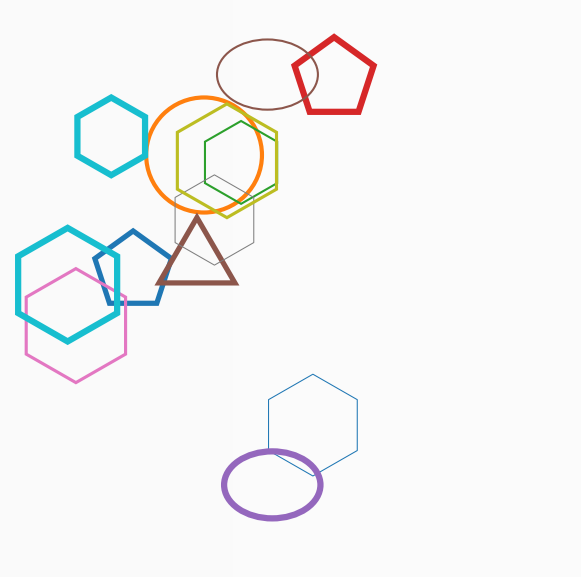[{"shape": "hexagon", "thickness": 0.5, "radius": 0.44, "center": [0.538, 0.263]}, {"shape": "pentagon", "thickness": 2.5, "radius": 0.35, "center": [0.229, 0.53]}, {"shape": "circle", "thickness": 2, "radius": 0.5, "center": [0.351, 0.731]}, {"shape": "hexagon", "thickness": 1, "radius": 0.36, "center": [0.415, 0.718]}, {"shape": "pentagon", "thickness": 3, "radius": 0.36, "center": [0.575, 0.863]}, {"shape": "oval", "thickness": 3, "radius": 0.41, "center": [0.468, 0.16]}, {"shape": "oval", "thickness": 1, "radius": 0.43, "center": [0.46, 0.87]}, {"shape": "triangle", "thickness": 2.5, "radius": 0.38, "center": [0.339, 0.547]}, {"shape": "hexagon", "thickness": 1.5, "radius": 0.49, "center": [0.131, 0.435]}, {"shape": "hexagon", "thickness": 0.5, "radius": 0.39, "center": [0.369, 0.618]}, {"shape": "hexagon", "thickness": 1.5, "radius": 0.49, "center": [0.39, 0.721]}, {"shape": "hexagon", "thickness": 3, "radius": 0.34, "center": [0.191, 0.763]}, {"shape": "hexagon", "thickness": 3, "radius": 0.49, "center": [0.116, 0.506]}]